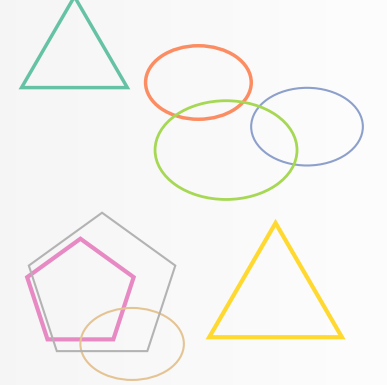[{"shape": "triangle", "thickness": 2.5, "radius": 0.79, "center": [0.192, 0.851]}, {"shape": "oval", "thickness": 2.5, "radius": 0.68, "center": [0.512, 0.786]}, {"shape": "oval", "thickness": 1.5, "radius": 0.72, "center": [0.792, 0.671]}, {"shape": "pentagon", "thickness": 3, "radius": 0.72, "center": [0.208, 0.235]}, {"shape": "oval", "thickness": 2, "radius": 0.92, "center": [0.583, 0.61]}, {"shape": "triangle", "thickness": 3, "radius": 0.99, "center": [0.711, 0.223]}, {"shape": "oval", "thickness": 1.5, "radius": 0.67, "center": [0.341, 0.107]}, {"shape": "pentagon", "thickness": 1.5, "radius": 0.99, "center": [0.263, 0.249]}]